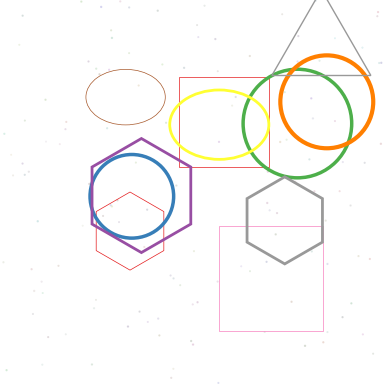[{"shape": "square", "thickness": 0.5, "radius": 0.58, "center": [0.581, 0.683]}, {"shape": "hexagon", "thickness": 0.5, "radius": 0.51, "center": [0.338, 0.4]}, {"shape": "circle", "thickness": 2.5, "radius": 0.54, "center": [0.342, 0.49]}, {"shape": "circle", "thickness": 2.5, "radius": 0.71, "center": [0.772, 0.679]}, {"shape": "hexagon", "thickness": 2, "radius": 0.74, "center": [0.367, 0.492]}, {"shape": "circle", "thickness": 3, "radius": 0.6, "center": [0.849, 0.736]}, {"shape": "oval", "thickness": 2, "radius": 0.64, "center": [0.57, 0.676]}, {"shape": "oval", "thickness": 0.5, "radius": 0.52, "center": [0.326, 0.748]}, {"shape": "square", "thickness": 0.5, "radius": 0.68, "center": [0.704, 0.276]}, {"shape": "hexagon", "thickness": 2, "radius": 0.57, "center": [0.74, 0.428]}, {"shape": "triangle", "thickness": 1, "radius": 0.74, "center": [0.835, 0.878]}]